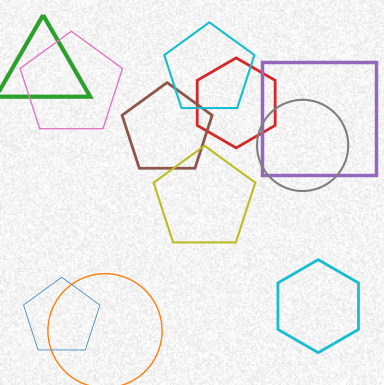[{"shape": "pentagon", "thickness": 0.5, "radius": 0.52, "center": [0.16, 0.175]}, {"shape": "circle", "thickness": 1, "radius": 0.74, "center": [0.273, 0.141]}, {"shape": "triangle", "thickness": 3, "radius": 0.71, "center": [0.112, 0.819]}, {"shape": "hexagon", "thickness": 2, "radius": 0.58, "center": [0.613, 0.733]}, {"shape": "square", "thickness": 2.5, "radius": 0.74, "center": [0.829, 0.692]}, {"shape": "pentagon", "thickness": 2, "radius": 0.61, "center": [0.434, 0.663]}, {"shape": "pentagon", "thickness": 1, "radius": 0.7, "center": [0.185, 0.779]}, {"shape": "circle", "thickness": 1.5, "radius": 0.59, "center": [0.786, 0.622]}, {"shape": "pentagon", "thickness": 1.5, "radius": 0.69, "center": [0.531, 0.483]}, {"shape": "pentagon", "thickness": 1.5, "radius": 0.62, "center": [0.544, 0.819]}, {"shape": "hexagon", "thickness": 2, "radius": 0.6, "center": [0.827, 0.205]}]